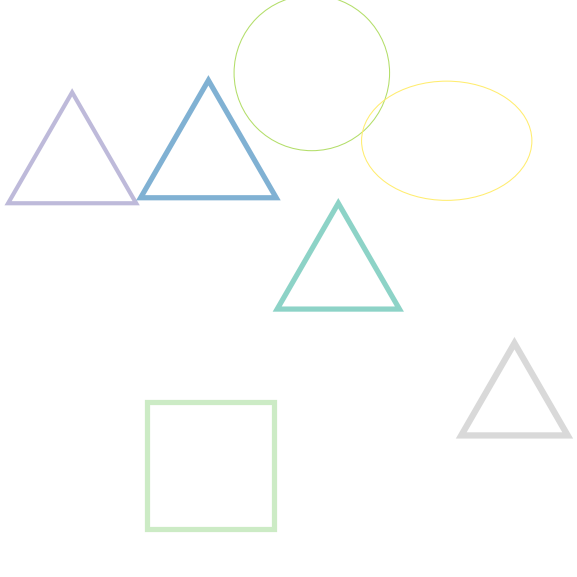[{"shape": "triangle", "thickness": 2.5, "radius": 0.61, "center": [0.586, 0.525]}, {"shape": "triangle", "thickness": 2, "radius": 0.64, "center": [0.125, 0.711]}, {"shape": "triangle", "thickness": 2.5, "radius": 0.68, "center": [0.361, 0.724]}, {"shape": "circle", "thickness": 0.5, "radius": 0.67, "center": [0.54, 0.873]}, {"shape": "triangle", "thickness": 3, "radius": 0.53, "center": [0.891, 0.298]}, {"shape": "square", "thickness": 2.5, "radius": 0.55, "center": [0.365, 0.193]}, {"shape": "oval", "thickness": 0.5, "radius": 0.74, "center": [0.774, 0.755]}]